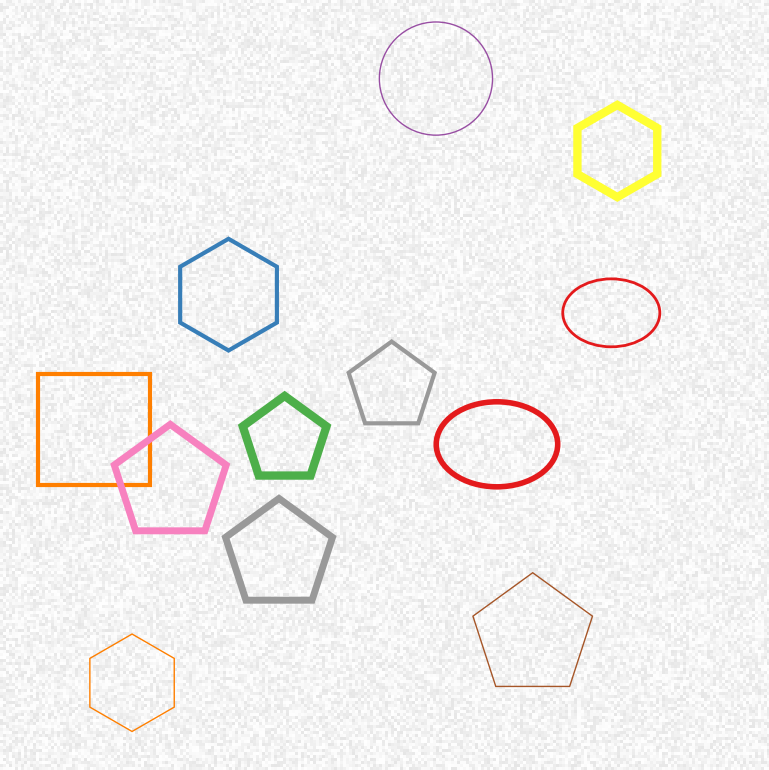[{"shape": "oval", "thickness": 2, "radius": 0.39, "center": [0.645, 0.423]}, {"shape": "oval", "thickness": 1, "radius": 0.32, "center": [0.794, 0.594]}, {"shape": "hexagon", "thickness": 1.5, "radius": 0.36, "center": [0.297, 0.617]}, {"shape": "pentagon", "thickness": 3, "radius": 0.29, "center": [0.37, 0.429]}, {"shape": "circle", "thickness": 0.5, "radius": 0.37, "center": [0.566, 0.898]}, {"shape": "square", "thickness": 1.5, "radius": 0.36, "center": [0.122, 0.442]}, {"shape": "hexagon", "thickness": 0.5, "radius": 0.32, "center": [0.171, 0.113]}, {"shape": "hexagon", "thickness": 3, "radius": 0.3, "center": [0.802, 0.804]}, {"shape": "pentagon", "thickness": 0.5, "radius": 0.41, "center": [0.692, 0.175]}, {"shape": "pentagon", "thickness": 2.5, "radius": 0.38, "center": [0.221, 0.372]}, {"shape": "pentagon", "thickness": 1.5, "radius": 0.29, "center": [0.509, 0.498]}, {"shape": "pentagon", "thickness": 2.5, "radius": 0.37, "center": [0.362, 0.28]}]